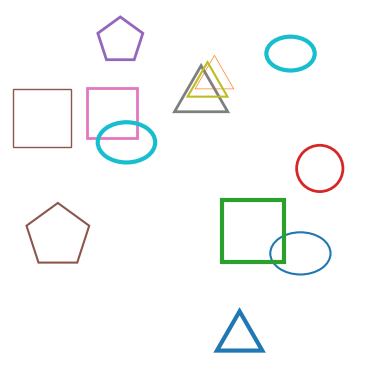[{"shape": "oval", "thickness": 1.5, "radius": 0.39, "center": [0.78, 0.342]}, {"shape": "triangle", "thickness": 3, "radius": 0.34, "center": [0.622, 0.123]}, {"shape": "triangle", "thickness": 0.5, "radius": 0.29, "center": [0.557, 0.798]}, {"shape": "square", "thickness": 3, "radius": 0.41, "center": [0.658, 0.4]}, {"shape": "circle", "thickness": 2, "radius": 0.3, "center": [0.831, 0.563]}, {"shape": "pentagon", "thickness": 2, "radius": 0.31, "center": [0.313, 0.895]}, {"shape": "pentagon", "thickness": 1.5, "radius": 0.43, "center": [0.15, 0.387]}, {"shape": "square", "thickness": 1, "radius": 0.38, "center": [0.109, 0.693]}, {"shape": "square", "thickness": 2, "radius": 0.32, "center": [0.29, 0.707]}, {"shape": "triangle", "thickness": 2, "radius": 0.4, "center": [0.522, 0.75]}, {"shape": "triangle", "thickness": 1.5, "radius": 0.3, "center": [0.539, 0.779]}, {"shape": "oval", "thickness": 3, "radius": 0.37, "center": [0.329, 0.63]}, {"shape": "oval", "thickness": 3, "radius": 0.31, "center": [0.755, 0.861]}]